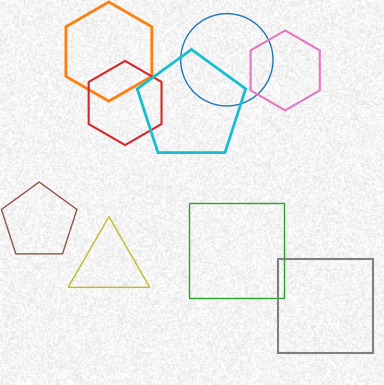[{"shape": "circle", "thickness": 1, "radius": 0.6, "center": [0.589, 0.845]}, {"shape": "hexagon", "thickness": 2, "radius": 0.64, "center": [0.283, 0.866]}, {"shape": "square", "thickness": 1, "radius": 0.61, "center": [0.615, 0.349]}, {"shape": "hexagon", "thickness": 1.5, "radius": 0.55, "center": [0.325, 0.732]}, {"shape": "pentagon", "thickness": 1, "radius": 0.52, "center": [0.102, 0.424]}, {"shape": "hexagon", "thickness": 1.5, "radius": 0.52, "center": [0.741, 0.817]}, {"shape": "square", "thickness": 1.5, "radius": 0.61, "center": [0.845, 0.205]}, {"shape": "triangle", "thickness": 1, "radius": 0.61, "center": [0.283, 0.315]}, {"shape": "pentagon", "thickness": 2, "radius": 0.74, "center": [0.497, 0.723]}]